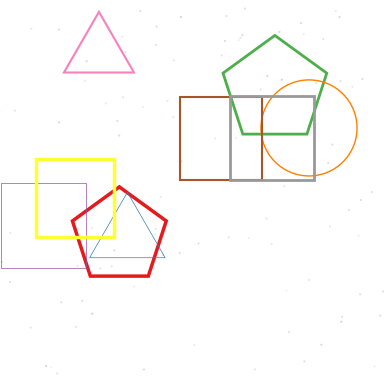[{"shape": "pentagon", "thickness": 2.5, "radius": 0.64, "center": [0.31, 0.386]}, {"shape": "triangle", "thickness": 0.5, "radius": 0.57, "center": [0.331, 0.387]}, {"shape": "pentagon", "thickness": 2, "radius": 0.71, "center": [0.714, 0.766]}, {"shape": "square", "thickness": 0.5, "radius": 0.55, "center": [0.113, 0.415]}, {"shape": "circle", "thickness": 1, "radius": 0.62, "center": [0.803, 0.668]}, {"shape": "square", "thickness": 2.5, "radius": 0.51, "center": [0.194, 0.486]}, {"shape": "square", "thickness": 1.5, "radius": 0.53, "center": [0.575, 0.64]}, {"shape": "triangle", "thickness": 1.5, "radius": 0.53, "center": [0.257, 0.864]}, {"shape": "square", "thickness": 2, "radius": 0.54, "center": [0.706, 0.641]}]